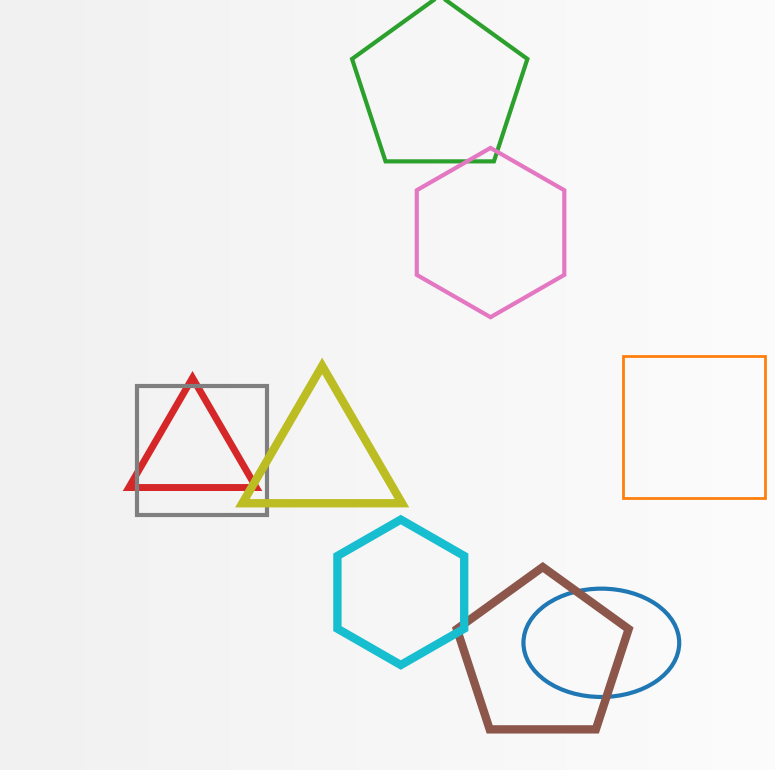[{"shape": "oval", "thickness": 1.5, "radius": 0.5, "center": [0.776, 0.165]}, {"shape": "square", "thickness": 1, "radius": 0.46, "center": [0.895, 0.445]}, {"shape": "pentagon", "thickness": 1.5, "radius": 0.59, "center": [0.567, 0.887]}, {"shape": "triangle", "thickness": 2.5, "radius": 0.47, "center": [0.248, 0.414]}, {"shape": "pentagon", "thickness": 3, "radius": 0.58, "center": [0.7, 0.147]}, {"shape": "hexagon", "thickness": 1.5, "radius": 0.55, "center": [0.633, 0.698]}, {"shape": "square", "thickness": 1.5, "radius": 0.42, "center": [0.261, 0.415]}, {"shape": "triangle", "thickness": 3, "radius": 0.59, "center": [0.416, 0.406]}, {"shape": "hexagon", "thickness": 3, "radius": 0.47, "center": [0.517, 0.231]}]